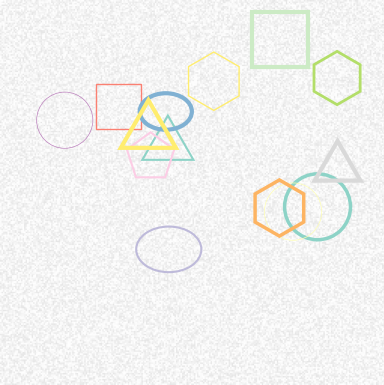[{"shape": "circle", "thickness": 2.5, "radius": 0.43, "center": [0.825, 0.463]}, {"shape": "triangle", "thickness": 1.5, "radius": 0.38, "center": [0.436, 0.623]}, {"shape": "circle", "thickness": 0.5, "radius": 0.37, "center": [0.761, 0.45]}, {"shape": "oval", "thickness": 1.5, "radius": 0.42, "center": [0.438, 0.352]}, {"shape": "square", "thickness": 1, "radius": 0.29, "center": [0.308, 0.723]}, {"shape": "oval", "thickness": 3, "radius": 0.34, "center": [0.431, 0.71]}, {"shape": "hexagon", "thickness": 2.5, "radius": 0.36, "center": [0.726, 0.46]}, {"shape": "hexagon", "thickness": 2, "radius": 0.35, "center": [0.876, 0.797]}, {"shape": "pentagon", "thickness": 1.5, "radius": 0.32, "center": [0.391, 0.592]}, {"shape": "triangle", "thickness": 3, "radius": 0.34, "center": [0.877, 0.565]}, {"shape": "circle", "thickness": 0.5, "radius": 0.36, "center": [0.168, 0.688]}, {"shape": "square", "thickness": 3, "radius": 0.36, "center": [0.728, 0.898]}, {"shape": "hexagon", "thickness": 1, "radius": 0.38, "center": [0.555, 0.789]}, {"shape": "triangle", "thickness": 3, "radius": 0.41, "center": [0.385, 0.657]}]